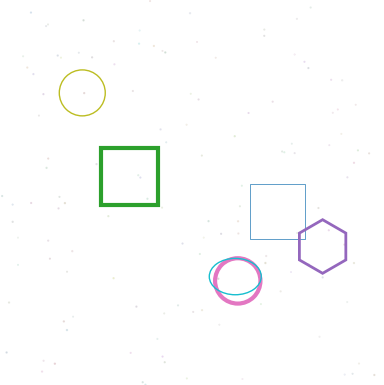[{"shape": "square", "thickness": 0.5, "radius": 0.36, "center": [0.721, 0.451]}, {"shape": "square", "thickness": 3, "radius": 0.37, "center": [0.336, 0.541]}, {"shape": "hexagon", "thickness": 2, "radius": 0.35, "center": [0.838, 0.36]}, {"shape": "circle", "thickness": 3, "radius": 0.29, "center": [0.618, 0.27]}, {"shape": "circle", "thickness": 1, "radius": 0.3, "center": [0.214, 0.759]}, {"shape": "oval", "thickness": 1, "radius": 0.34, "center": [0.611, 0.282]}]